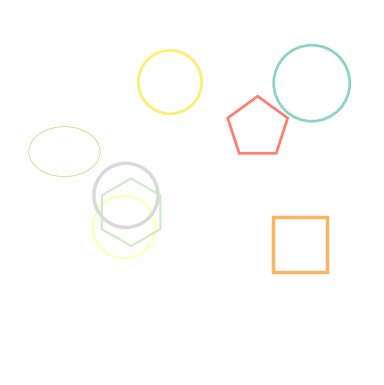[{"shape": "circle", "thickness": 2, "radius": 0.49, "center": [0.81, 0.784]}, {"shape": "circle", "thickness": 1.5, "radius": 0.41, "center": [0.322, 0.41]}, {"shape": "pentagon", "thickness": 2, "radius": 0.41, "center": [0.669, 0.668]}, {"shape": "square", "thickness": 2.5, "radius": 0.35, "center": [0.779, 0.365]}, {"shape": "oval", "thickness": 0.5, "radius": 0.46, "center": [0.167, 0.606]}, {"shape": "circle", "thickness": 2.5, "radius": 0.42, "center": [0.327, 0.493]}, {"shape": "hexagon", "thickness": 1.5, "radius": 0.44, "center": [0.341, 0.449]}, {"shape": "circle", "thickness": 2, "radius": 0.41, "center": [0.442, 0.787]}]